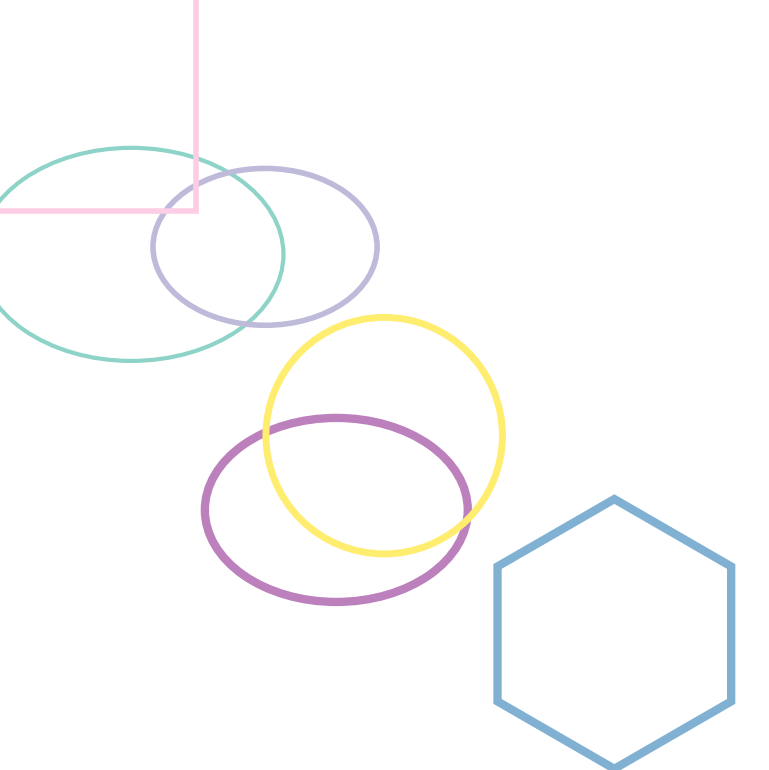[{"shape": "oval", "thickness": 1.5, "radius": 0.99, "center": [0.17, 0.67]}, {"shape": "oval", "thickness": 2, "radius": 0.73, "center": [0.344, 0.679]}, {"shape": "hexagon", "thickness": 3, "radius": 0.88, "center": [0.798, 0.177]}, {"shape": "square", "thickness": 2, "radius": 0.74, "center": [0.105, 0.874]}, {"shape": "oval", "thickness": 3, "radius": 0.85, "center": [0.437, 0.338]}, {"shape": "circle", "thickness": 2.5, "radius": 0.77, "center": [0.499, 0.434]}]